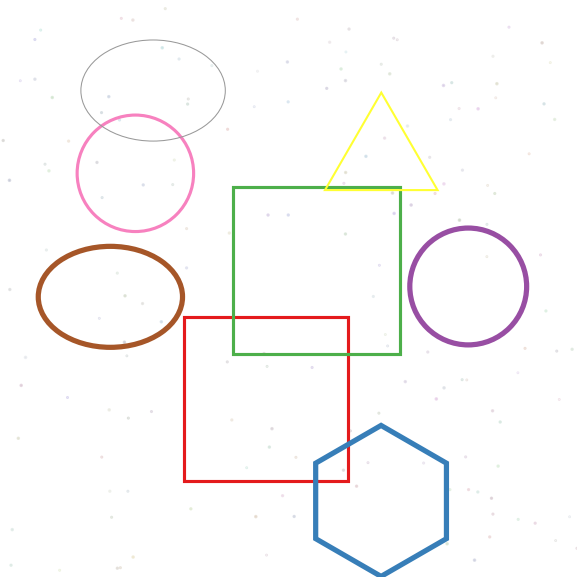[{"shape": "square", "thickness": 1.5, "radius": 0.71, "center": [0.461, 0.308]}, {"shape": "hexagon", "thickness": 2.5, "radius": 0.65, "center": [0.66, 0.132]}, {"shape": "square", "thickness": 1.5, "radius": 0.72, "center": [0.548, 0.531]}, {"shape": "circle", "thickness": 2.5, "radius": 0.51, "center": [0.811, 0.503]}, {"shape": "triangle", "thickness": 1, "radius": 0.56, "center": [0.66, 0.726]}, {"shape": "oval", "thickness": 2.5, "radius": 0.62, "center": [0.191, 0.485]}, {"shape": "circle", "thickness": 1.5, "radius": 0.5, "center": [0.234, 0.699]}, {"shape": "oval", "thickness": 0.5, "radius": 0.63, "center": [0.265, 0.842]}]